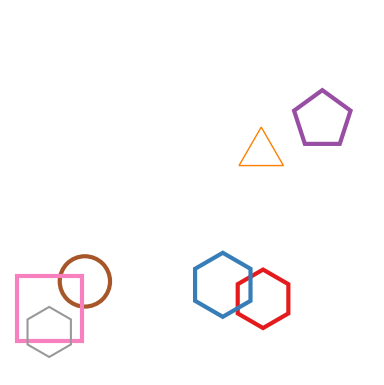[{"shape": "hexagon", "thickness": 3, "radius": 0.38, "center": [0.683, 0.224]}, {"shape": "hexagon", "thickness": 3, "radius": 0.42, "center": [0.579, 0.26]}, {"shape": "pentagon", "thickness": 3, "radius": 0.39, "center": [0.837, 0.689]}, {"shape": "triangle", "thickness": 1, "radius": 0.33, "center": [0.678, 0.603]}, {"shape": "circle", "thickness": 3, "radius": 0.33, "center": [0.22, 0.269]}, {"shape": "square", "thickness": 3, "radius": 0.42, "center": [0.128, 0.199]}, {"shape": "hexagon", "thickness": 1.5, "radius": 0.33, "center": [0.128, 0.138]}]